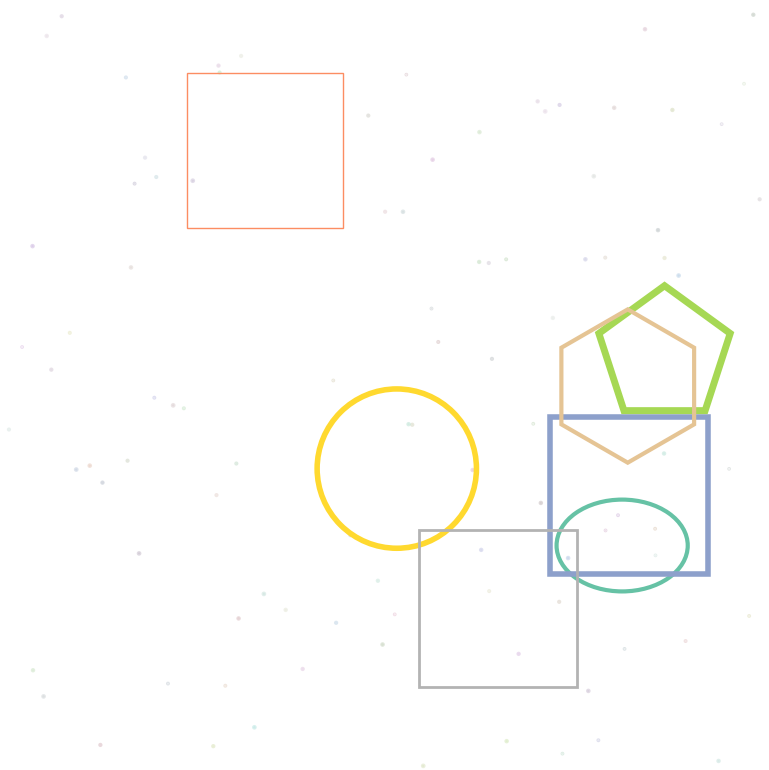[{"shape": "oval", "thickness": 1.5, "radius": 0.43, "center": [0.808, 0.292]}, {"shape": "square", "thickness": 0.5, "radius": 0.5, "center": [0.344, 0.805]}, {"shape": "square", "thickness": 2, "radius": 0.51, "center": [0.817, 0.356]}, {"shape": "pentagon", "thickness": 2.5, "radius": 0.45, "center": [0.863, 0.539]}, {"shape": "circle", "thickness": 2, "radius": 0.52, "center": [0.515, 0.391]}, {"shape": "hexagon", "thickness": 1.5, "radius": 0.5, "center": [0.815, 0.499]}, {"shape": "square", "thickness": 1, "radius": 0.51, "center": [0.647, 0.209]}]